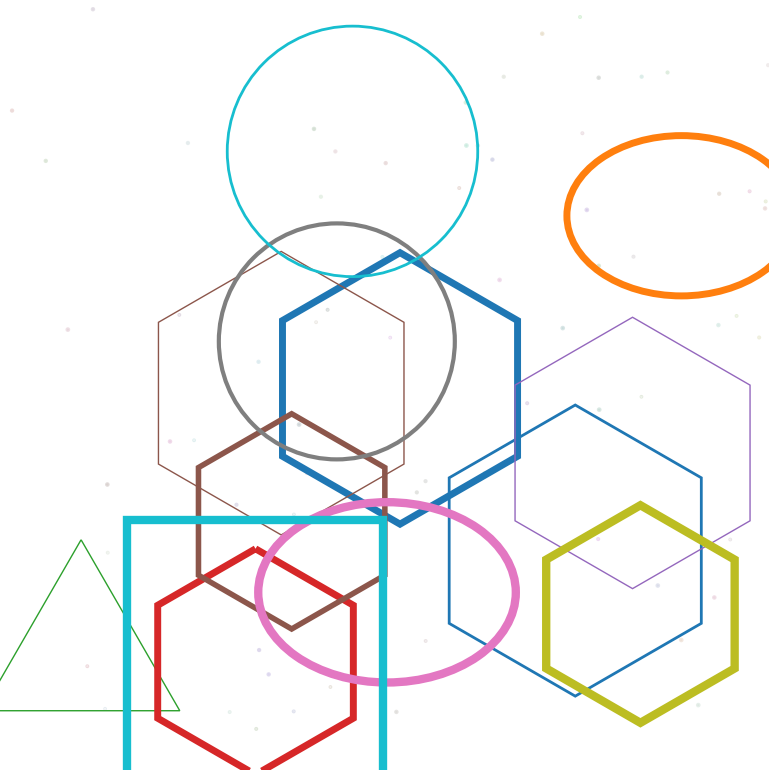[{"shape": "hexagon", "thickness": 2.5, "radius": 0.88, "center": [0.52, 0.496]}, {"shape": "hexagon", "thickness": 1, "radius": 0.95, "center": [0.747, 0.285]}, {"shape": "oval", "thickness": 2.5, "radius": 0.74, "center": [0.885, 0.72]}, {"shape": "triangle", "thickness": 0.5, "radius": 0.74, "center": [0.105, 0.151]}, {"shape": "hexagon", "thickness": 2.5, "radius": 0.73, "center": [0.332, 0.141]}, {"shape": "hexagon", "thickness": 0.5, "radius": 0.88, "center": [0.821, 0.412]}, {"shape": "hexagon", "thickness": 0.5, "radius": 0.92, "center": [0.365, 0.489]}, {"shape": "hexagon", "thickness": 2, "radius": 0.7, "center": [0.379, 0.323]}, {"shape": "oval", "thickness": 3, "radius": 0.84, "center": [0.503, 0.231]}, {"shape": "circle", "thickness": 1.5, "radius": 0.77, "center": [0.437, 0.557]}, {"shape": "hexagon", "thickness": 3, "radius": 0.71, "center": [0.832, 0.203]}, {"shape": "square", "thickness": 3, "radius": 0.83, "center": [0.331, 0.158]}, {"shape": "circle", "thickness": 1, "radius": 0.81, "center": [0.458, 0.803]}]